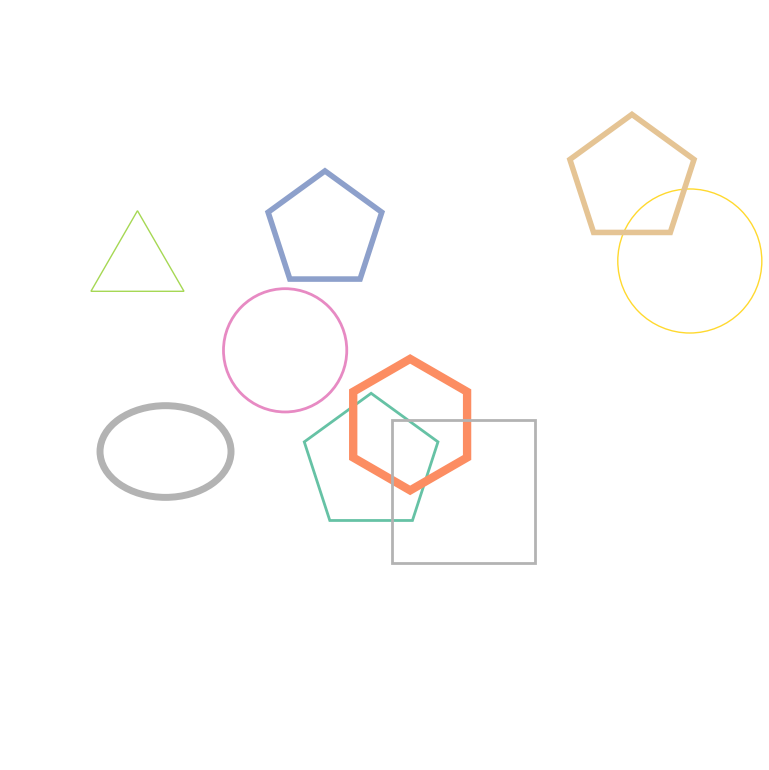[{"shape": "pentagon", "thickness": 1, "radius": 0.46, "center": [0.482, 0.398]}, {"shape": "hexagon", "thickness": 3, "radius": 0.43, "center": [0.533, 0.449]}, {"shape": "pentagon", "thickness": 2, "radius": 0.39, "center": [0.422, 0.7]}, {"shape": "circle", "thickness": 1, "radius": 0.4, "center": [0.37, 0.545]}, {"shape": "triangle", "thickness": 0.5, "radius": 0.35, "center": [0.179, 0.657]}, {"shape": "circle", "thickness": 0.5, "radius": 0.47, "center": [0.896, 0.661]}, {"shape": "pentagon", "thickness": 2, "radius": 0.42, "center": [0.821, 0.767]}, {"shape": "square", "thickness": 1, "radius": 0.46, "center": [0.602, 0.362]}, {"shape": "oval", "thickness": 2.5, "radius": 0.43, "center": [0.215, 0.414]}]